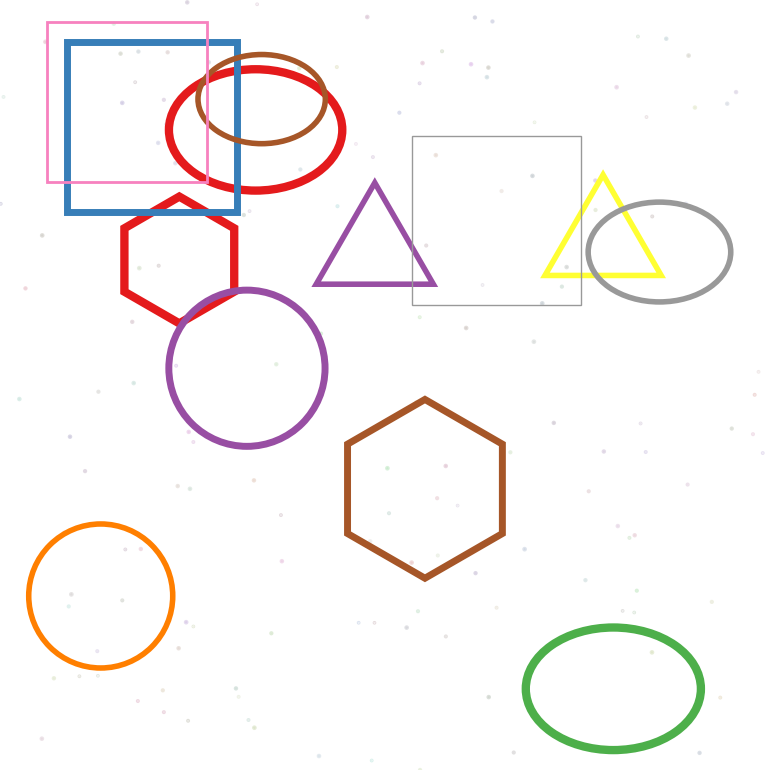[{"shape": "hexagon", "thickness": 3, "radius": 0.41, "center": [0.233, 0.662]}, {"shape": "oval", "thickness": 3, "radius": 0.56, "center": [0.332, 0.831]}, {"shape": "square", "thickness": 2.5, "radius": 0.55, "center": [0.198, 0.835]}, {"shape": "oval", "thickness": 3, "radius": 0.57, "center": [0.797, 0.105]}, {"shape": "triangle", "thickness": 2, "radius": 0.44, "center": [0.487, 0.675]}, {"shape": "circle", "thickness": 2.5, "radius": 0.51, "center": [0.321, 0.522]}, {"shape": "circle", "thickness": 2, "radius": 0.47, "center": [0.131, 0.226]}, {"shape": "triangle", "thickness": 2, "radius": 0.44, "center": [0.783, 0.686]}, {"shape": "hexagon", "thickness": 2.5, "radius": 0.58, "center": [0.552, 0.365]}, {"shape": "oval", "thickness": 2, "radius": 0.41, "center": [0.34, 0.871]}, {"shape": "square", "thickness": 1, "radius": 0.52, "center": [0.165, 0.868]}, {"shape": "square", "thickness": 0.5, "radius": 0.55, "center": [0.645, 0.713]}, {"shape": "oval", "thickness": 2, "radius": 0.46, "center": [0.856, 0.673]}]